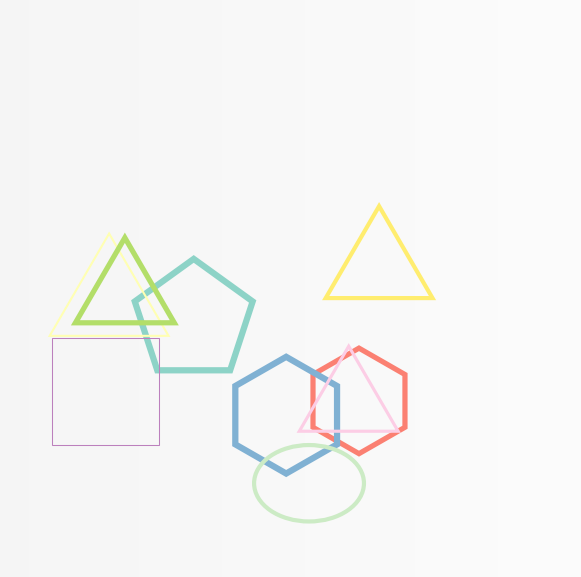[{"shape": "pentagon", "thickness": 3, "radius": 0.53, "center": [0.333, 0.444]}, {"shape": "triangle", "thickness": 1, "radius": 0.59, "center": [0.188, 0.477]}, {"shape": "hexagon", "thickness": 2.5, "radius": 0.46, "center": [0.618, 0.305]}, {"shape": "hexagon", "thickness": 3, "radius": 0.51, "center": [0.492, 0.28]}, {"shape": "triangle", "thickness": 2.5, "radius": 0.49, "center": [0.215, 0.489]}, {"shape": "triangle", "thickness": 1.5, "radius": 0.49, "center": [0.6, 0.301]}, {"shape": "square", "thickness": 0.5, "radius": 0.46, "center": [0.182, 0.322]}, {"shape": "oval", "thickness": 2, "radius": 0.47, "center": [0.532, 0.162]}, {"shape": "triangle", "thickness": 2, "radius": 0.53, "center": [0.652, 0.536]}]